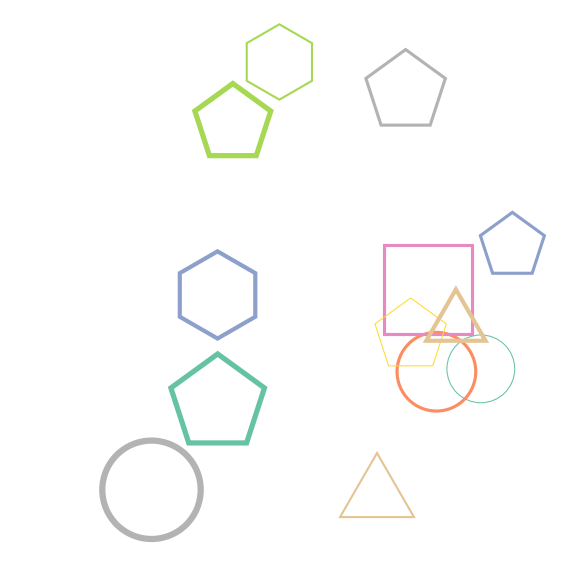[{"shape": "pentagon", "thickness": 2.5, "radius": 0.43, "center": [0.377, 0.301]}, {"shape": "circle", "thickness": 0.5, "radius": 0.29, "center": [0.833, 0.36]}, {"shape": "circle", "thickness": 1.5, "radius": 0.34, "center": [0.756, 0.355]}, {"shape": "pentagon", "thickness": 1.5, "radius": 0.29, "center": [0.887, 0.573]}, {"shape": "hexagon", "thickness": 2, "radius": 0.38, "center": [0.377, 0.488]}, {"shape": "square", "thickness": 1.5, "radius": 0.38, "center": [0.742, 0.498]}, {"shape": "pentagon", "thickness": 2.5, "radius": 0.35, "center": [0.403, 0.785]}, {"shape": "hexagon", "thickness": 1, "radius": 0.33, "center": [0.484, 0.892]}, {"shape": "pentagon", "thickness": 0.5, "radius": 0.32, "center": [0.711, 0.418]}, {"shape": "triangle", "thickness": 2, "radius": 0.3, "center": [0.789, 0.439]}, {"shape": "triangle", "thickness": 1, "radius": 0.37, "center": [0.653, 0.141]}, {"shape": "circle", "thickness": 3, "radius": 0.43, "center": [0.262, 0.151]}, {"shape": "pentagon", "thickness": 1.5, "radius": 0.36, "center": [0.702, 0.841]}]